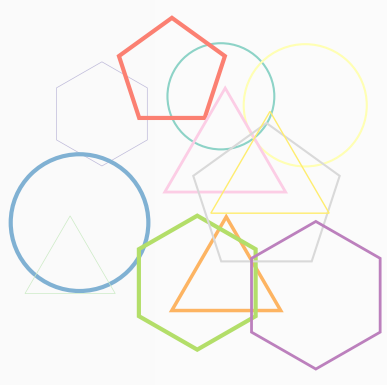[{"shape": "circle", "thickness": 1.5, "radius": 0.69, "center": [0.57, 0.75]}, {"shape": "circle", "thickness": 1.5, "radius": 0.79, "center": [0.788, 0.726]}, {"shape": "hexagon", "thickness": 0.5, "radius": 0.68, "center": [0.263, 0.704]}, {"shape": "pentagon", "thickness": 3, "radius": 0.72, "center": [0.444, 0.81]}, {"shape": "circle", "thickness": 3, "radius": 0.89, "center": [0.205, 0.422]}, {"shape": "triangle", "thickness": 2.5, "radius": 0.81, "center": [0.584, 0.275]}, {"shape": "hexagon", "thickness": 3, "radius": 0.87, "center": [0.509, 0.266]}, {"shape": "triangle", "thickness": 2, "radius": 0.9, "center": [0.581, 0.591]}, {"shape": "pentagon", "thickness": 1.5, "radius": 0.99, "center": [0.688, 0.482]}, {"shape": "hexagon", "thickness": 2, "radius": 0.96, "center": [0.815, 0.233]}, {"shape": "triangle", "thickness": 0.5, "radius": 0.67, "center": [0.181, 0.305]}, {"shape": "triangle", "thickness": 1, "radius": 0.88, "center": [0.697, 0.534]}]